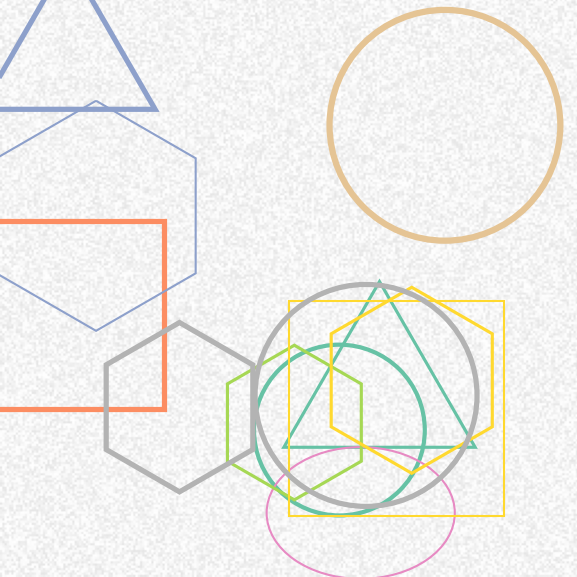[{"shape": "circle", "thickness": 2, "radius": 0.74, "center": [0.588, 0.254]}, {"shape": "triangle", "thickness": 1.5, "radius": 0.96, "center": [0.657, 0.32]}, {"shape": "square", "thickness": 2.5, "radius": 0.81, "center": [0.121, 0.454]}, {"shape": "hexagon", "thickness": 1, "radius": 1.0, "center": [0.166, 0.625]}, {"shape": "triangle", "thickness": 2.5, "radius": 0.87, "center": [0.118, 0.897]}, {"shape": "oval", "thickness": 1, "radius": 0.81, "center": [0.625, 0.111]}, {"shape": "hexagon", "thickness": 1.5, "radius": 0.67, "center": [0.51, 0.267]}, {"shape": "hexagon", "thickness": 1.5, "radius": 0.81, "center": [0.713, 0.341]}, {"shape": "square", "thickness": 1, "radius": 0.93, "center": [0.687, 0.292]}, {"shape": "circle", "thickness": 3, "radius": 1.0, "center": [0.77, 0.782]}, {"shape": "hexagon", "thickness": 2.5, "radius": 0.73, "center": [0.311, 0.294]}, {"shape": "circle", "thickness": 2.5, "radius": 0.96, "center": [0.634, 0.314]}]